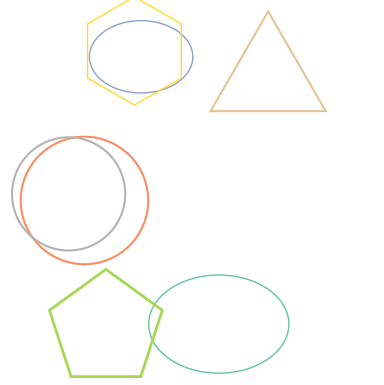[{"shape": "oval", "thickness": 1, "radius": 0.91, "center": [0.568, 0.158]}, {"shape": "circle", "thickness": 1.5, "radius": 0.83, "center": [0.219, 0.479]}, {"shape": "oval", "thickness": 1, "radius": 0.67, "center": [0.367, 0.852]}, {"shape": "pentagon", "thickness": 2, "radius": 0.77, "center": [0.275, 0.146]}, {"shape": "hexagon", "thickness": 1, "radius": 0.7, "center": [0.349, 0.868]}, {"shape": "triangle", "thickness": 1.5, "radius": 0.86, "center": [0.697, 0.798]}, {"shape": "circle", "thickness": 1.5, "radius": 0.74, "center": [0.178, 0.496]}]